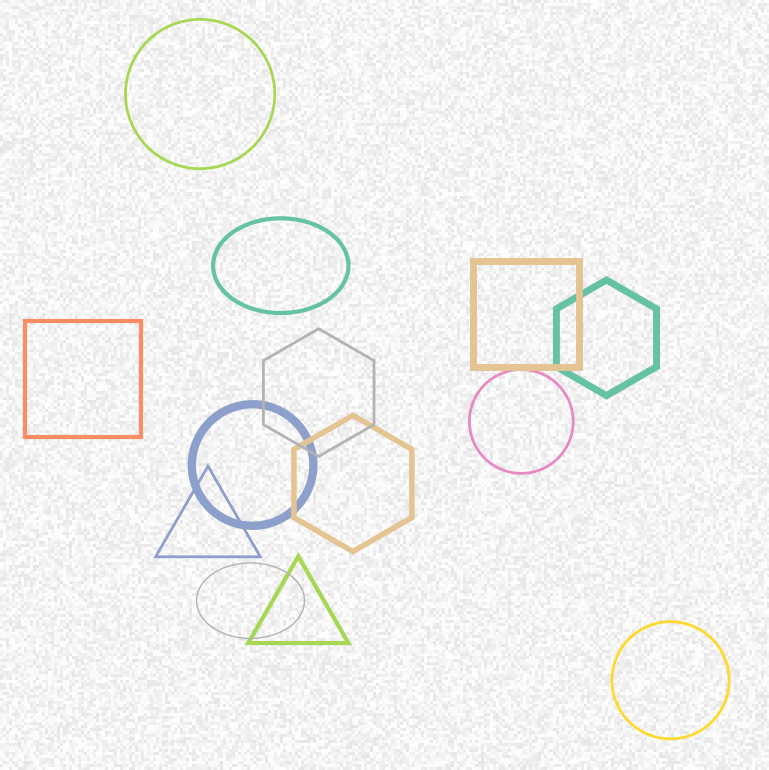[{"shape": "oval", "thickness": 1.5, "radius": 0.44, "center": [0.365, 0.655]}, {"shape": "hexagon", "thickness": 2.5, "radius": 0.38, "center": [0.788, 0.561]}, {"shape": "square", "thickness": 1.5, "radius": 0.38, "center": [0.108, 0.508]}, {"shape": "triangle", "thickness": 1, "radius": 0.39, "center": [0.27, 0.316]}, {"shape": "circle", "thickness": 3, "radius": 0.39, "center": [0.328, 0.396]}, {"shape": "circle", "thickness": 1, "radius": 0.34, "center": [0.677, 0.453]}, {"shape": "triangle", "thickness": 1.5, "radius": 0.38, "center": [0.387, 0.202]}, {"shape": "circle", "thickness": 1, "radius": 0.48, "center": [0.26, 0.878]}, {"shape": "circle", "thickness": 1, "radius": 0.38, "center": [0.871, 0.117]}, {"shape": "hexagon", "thickness": 2, "radius": 0.44, "center": [0.458, 0.372]}, {"shape": "square", "thickness": 2.5, "radius": 0.34, "center": [0.683, 0.592]}, {"shape": "oval", "thickness": 0.5, "radius": 0.35, "center": [0.325, 0.22]}, {"shape": "hexagon", "thickness": 1, "radius": 0.41, "center": [0.414, 0.49]}]